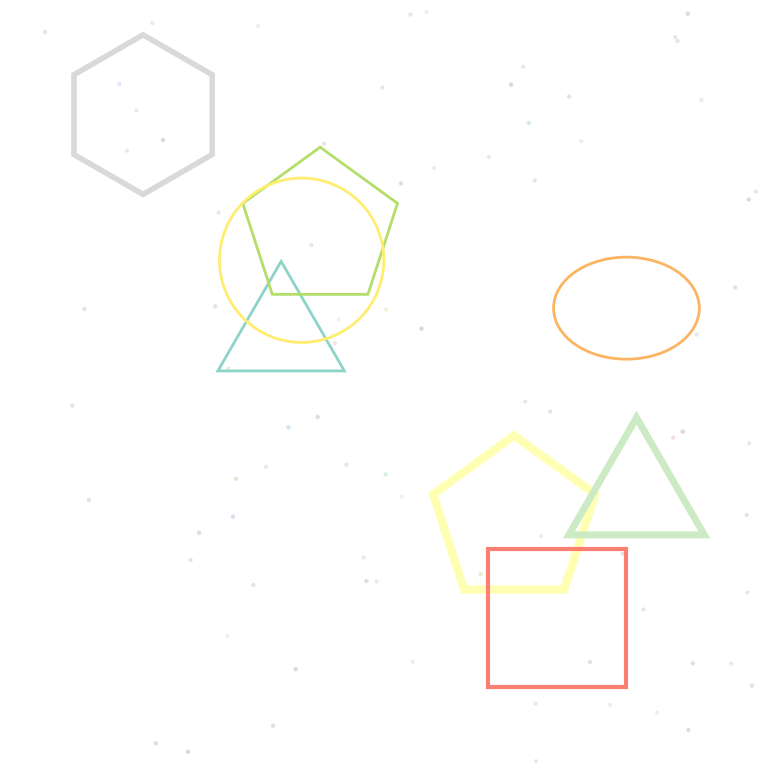[{"shape": "triangle", "thickness": 1, "radius": 0.47, "center": [0.365, 0.566]}, {"shape": "pentagon", "thickness": 3, "radius": 0.55, "center": [0.668, 0.324]}, {"shape": "square", "thickness": 1.5, "radius": 0.45, "center": [0.724, 0.198]}, {"shape": "oval", "thickness": 1, "radius": 0.47, "center": [0.814, 0.6]}, {"shape": "pentagon", "thickness": 1, "radius": 0.53, "center": [0.416, 0.703]}, {"shape": "hexagon", "thickness": 2, "radius": 0.52, "center": [0.186, 0.851]}, {"shape": "triangle", "thickness": 2.5, "radius": 0.51, "center": [0.827, 0.356]}, {"shape": "circle", "thickness": 1, "radius": 0.53, "center": [0.392, 0.662]}]